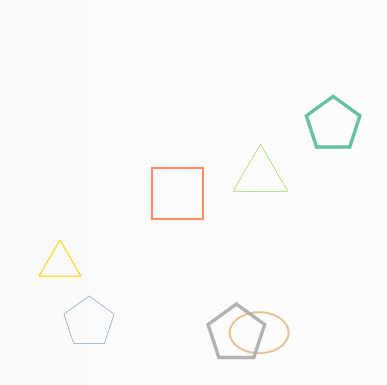[{"shape": "pentagon", "thickness": 2.5, "radius": 0.36, "center": [0.86, 0.677]}, {"shape": "square", "thickness": 1.5, "radius": 0.33, "center": [0.458, 0.497]}, {"shape": "pentagon", "thickness": 0.5, "radius": 0.34, "center": [0.23, 0.163]}, {"shape": "triangle", "thickness": 0.5, "radius": 0.41, "center": [0.672, 0.544]}, {"shape": "triangle", "thickness": 1, "radius": 0.31, "center": [0.155, 0.314]}, {"shape": "oval", "thickness": 1.5, "radius": 0.38, "center": [0.669, 0.136]}, {"shape": "pentagon", "thickness": 2.5, "radius": 0.38, "center": [0.61, 0.133]}]